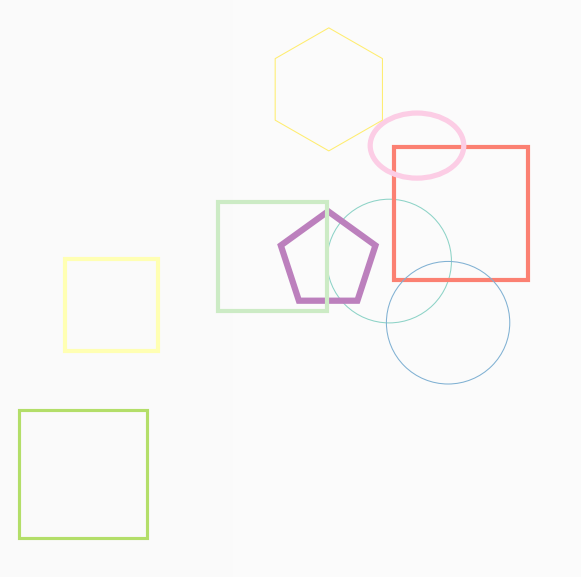[{"shape": "circle", "thickness": 0.5, "radius": 0.54, "center": [0.67, 0.547]}, {"shape": "square", "thickness": 2, "radius": 0.4, "center": [0.192, 0.471]}, {"shape": "square", "thickness": 2, "radius": 0.58, "center": [0.793, 0.63]}, {"shape": "circle", "thickness": 0.5, "radius": 0.53, "center": [0.771, 0.44]}, {"shape": "square", "thickness": 1.5, "radius": 0.55, "center": [0.143, 0.178]}, {"shape": "oval", "thickness": 2.5, "radius": 0.4, "center": [0.717, 0.747]}, {"shape": "pentagon", "thickness": 3, "radius": 0.43, "center": [0.565, 0.548]}, {"shape": "square", "thickness": 2, "radius": 0.47, "center": [0.469, 0.555]}, {"shape": "hexagon", "thickness": 0.5, "radius": 0.53, "center": [0.566, 0.844]}]